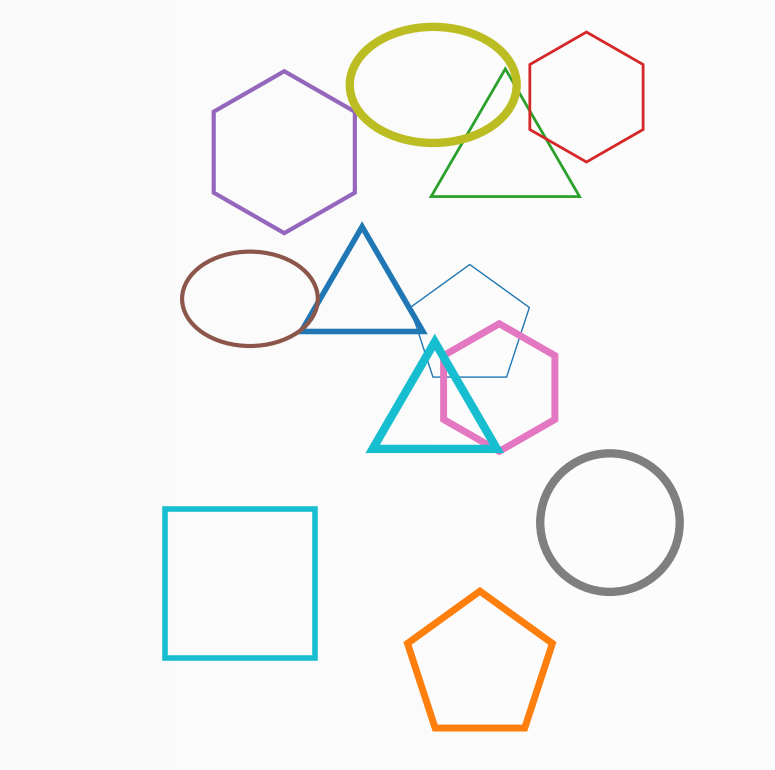[{"shape": "triangle", "thickness": 2, "radius": 0.45, "center": [0.467, 0.615]}, {"shape": "pentagon", "thickness": 0.5, "radius": 0.4, "center": [0.606, 0.576]}, {"shape": "pentagon", "thickness": 2.5, "radius": 0.49, "center": [0.619, 0.134]}, {"shape": "triangle", "thickness": 1, "radius": 0.55, "center": [0.652, 0.8]}, {"shape": "hexagon", "thickness": 1, "radius": 0.42, "center": [0.757, 0.874]}, {"shape": "hexagon", "thickness": 1.5, "radius": 0.53, "center": [0.367, 0.802]}, {"shape": "oval", "thickness": 1.5, "radius": 0.44, "center": [0.323, 0.612]}, {"shape": "hexagon", "thickness": 2.5, "radius": 0.41, "center": [0.644, 0.497]}, {"shape": "circle", "thickness": 3, "radius": 0.45, "center": [0.787, 0.321]}, {"shape": "oval", "thickness": 3, "radius": 0.54, "center": [0.559, 0.89]}, {"shape": "square", "thickness": 2, "radius": 0.48, "center": [0.309, 0.242]}, {"shape": "triangle", "thickness": 3, "radius": 0.46, "center": [0.561, 0.463]}]